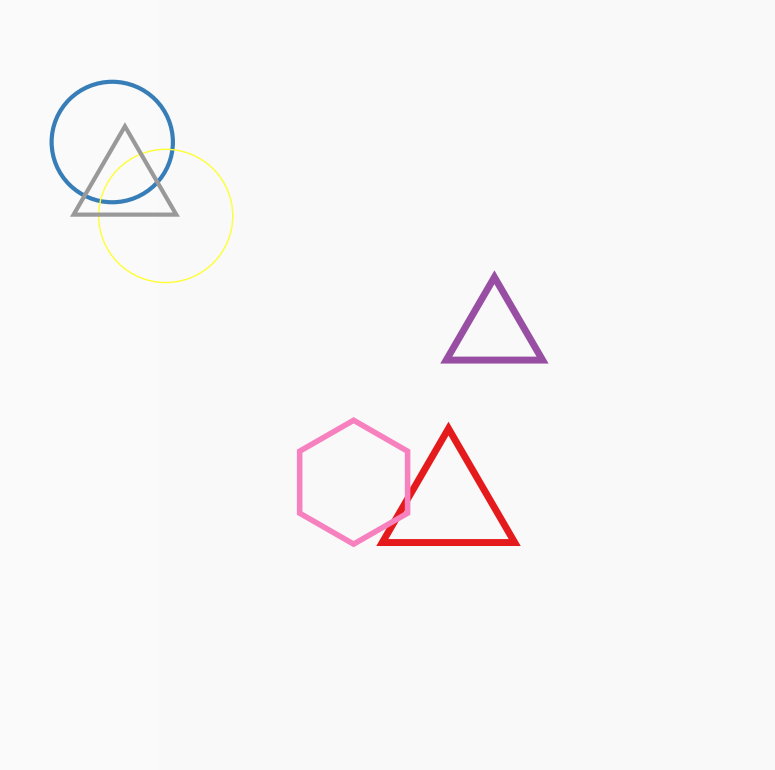[{"shape": "triangle", "thickness": 2.5, "radius": 0.49, "center": [0.579, 0.345]}, {"shape": "circle", "thickness": 1.5, "radius": 0.39, "center": [0.145, 0.816]}, {"shape": "triangle", "thickness": 2.5, "radius": 0.36, "center": [0.638, 0.568]}, {"shape": "circle", "thickness": 0.5, "radius": 0.43, "center": [0.214, 0.72]}, {"shape": "hexagon", "thickness": 2, "radius": 0.4, "center": [0.456, 0.374]}, {"shape": "triangle", "thickness": 1.5, "radius": 0.38, "center": [0.161, 0.759]}]